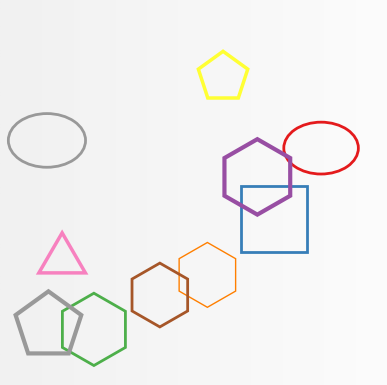[{"shape": "oval", "thickness": 2, "radius": 0.48, "center": [0.829, 0.615]}, {"shape": "square", "thickness": 2, "radius": 0.43, "center": [0.707, 0.431]}, {"shape": "hexagon", "thickness": 2, "radius": 0.47, "center": [0.242, 0.145]}, {"shape": "hexagon", "thickness": 3, "radius": 0.49, "center": [0.664, 0.541]}, {"shape": "hexagon", "thickness": 1, "radius": 0.42, "center": [0.535, 0.286]}, {"shape": "pentagon", "thickness": 2.5, "radius": 0.34, "center": [0.576, 0.8]}, {"shape": "hexagon", "thickness": 2, "radius": 0.41, "center": [0.412, 0.234]}, {"shape": "triangle", "thickness": 2.5, "radius": 0.35, "center": [0.16, 0.326]}, {"shape": "oval", "thickness": 2, "radius": 0.5, "center": [0.121, 0.635]}, {"shape": "pentagon", "thickness": 3, "radius": 0.45, "center": [0.125, 0.154]}]